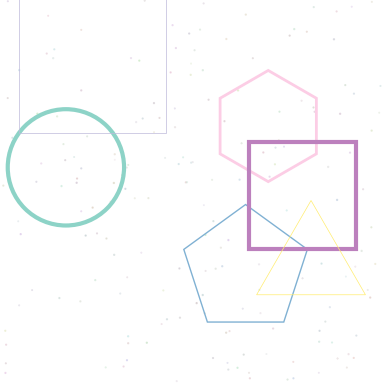[{"shape": "circle", "thickness": 3, "radius": 0.76, "center": [0.171, 0.565]}, {"shape": "square", "thickness": 0.5, "radius": 0.96, "center": [0.24, 0.846]}, {"shape": "pentagon", "thickness": 1, "radius": 0.84, "center": [0.638, 0.3]}, {"shape": "hexagon", "thickness": 2, "radius": 0.72, "center": [0.697, 0.673]}, {"shape": "square", "thickness": 3, "radius": 0.7, "center": [0.785, 0.491]}, {"shape": "triangle", "thickness": 0.5, "radius": 0.82, "center": [0.808, 0.316]}]